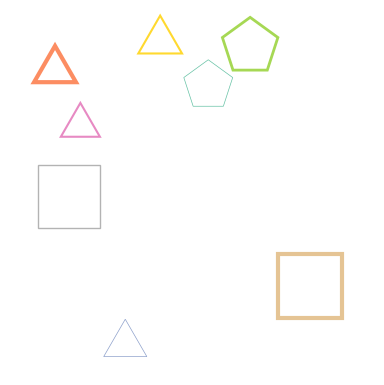[{"shape": "pentagon", "thickness": 0.5, "radius": 0.33, "center": [0.541, 0.778]}, {"shape": "triangle", "thickness": 3, "radius": 0.31, "center": [0.143, 0.818]}, {"shape": "triangle", "thickness": 0.5, "radius": 0.32, "center": [0.325, 0.106]}, {"shape": "triangle", "thickness": 1.5, "radius": 0.29, "center": [0.209, 0.674]}, {"shape": "pentagon", "thickness": 2, "radius": 0.38, "center": [0.65, 0.879]}, {"shape": "triangle", "thickness": 1.5, "radius": 0.33, "center": [0.416, 0.894]}, {"shape": "square", "thickness": 3, "radius": 0.41, "center": [0.806, 0.256]}, {"shape": "square", "thickness": 1, "radius": 0.4, "center": [0.18, 0.49]}]